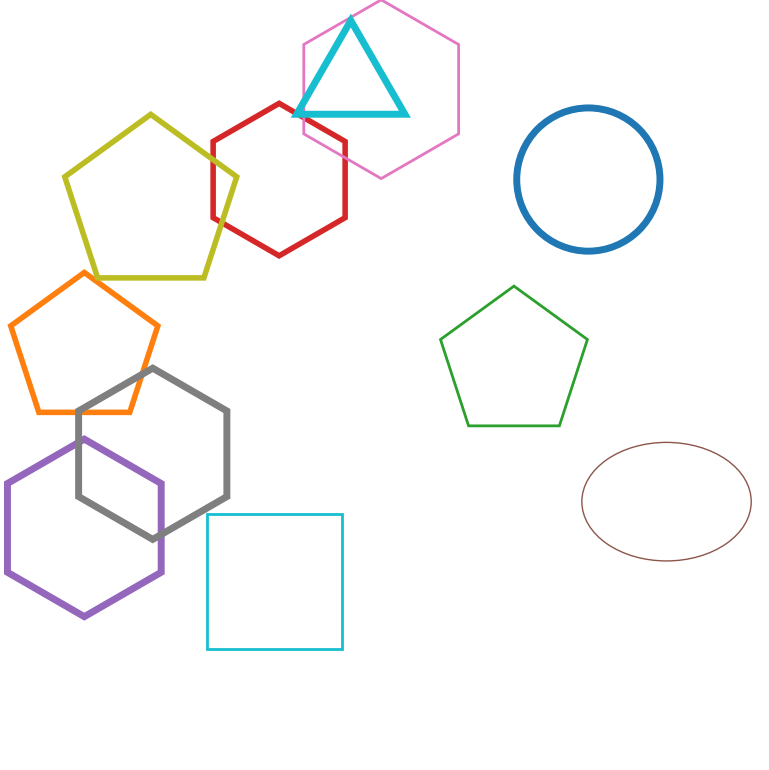[{"shape": "circle", "thickness": 2.5, "radius": 0.47, "center": [0.764, 0.767]}, {"shape": "pentagon", "thickness": 2, "radius": 0.5, "center": [0.109, 0.546]}, {"shape": "pentagon", "thickness": 1, "radius": 0.5, "center": [0.667, 0.528]}, {"shape": "hexagon", "thickness": 2, "radius": 0.49, "center": [0.363, 0.767]}, {"shape": "hexagon", "thickness": 2.5, "radius": 0.58, "center": [0.11, 0.314]}, {"shape": "oval", "thickness": 0.5, "radius": 0.55, "center": [0.866, 0.348]}, {"shape": "hexagon", "thickness": 1, "radius": 0.58, "center": [0.495, 0.884]}, {"shape": "hexagon", "thickness": 2.5, "radius": 0.56, "center": [0.198, 0.411]}, {"shape": "pentagon", "thickness": 2, "radius": 0.59, "center": [0.196, 0.734]}, {"shape": "square", "thickness": 1, "radius": 0.44, "center": [0.357, 0.245]}, {"shape": "triangle", "thickness": 2.5, "radius": 0.41, "center": [0.456, 0.892]}]